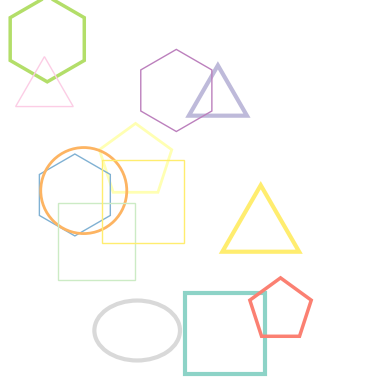[{"shape": "square", "thickness": 3, "radius": 0.52, "center": [0.584, 0.133]}, {"shape": "pentagon", "thickness": 2, "radius": 0.49, "center": [0.352, 0.581]}, {"shape": "triangle", "thickness": 3, "radius": 0.44, "center": [0.566, 0.743]}, {"shape": "pentagon", "thickness": 2.5, "radius": 0.42, "center": [0.729, 0.194]}, {"shape": "hexagon", "thickness": 1, "radius": 0.53, "center": [0.194, 0.494]}, {"shape": "circle", "thickness": 2, "radius": 0.56, "center": [0.218, 0.505]}, {"shape": "hexagon", "thickness": 2.5, "radius": 0.56, "center": [0.123, 0.899]}, {"shape": "triangle", "thickness": 1, "radius": 0.43, "center": [0.115, 0.766]}, {"shape": "oval", "thickness": 3, "radius": 0.56, "center": [0.356, 0.142]}, {"shape": "hexagon", "thickness": 1, "radius": 0.53, "center": [0.458, 0.765]}, {"shape": "square", "thickness": 1, "radius": 0.5, "center": [0.251, 0.373]}, {"shape": "triangle", "thickness": 3, "radius": 0.58, "center": [0.677, 0.404]}, {"shape": "square", "thickness": 1, "radius": 0.54, "center": [0.371, 0.476]}]